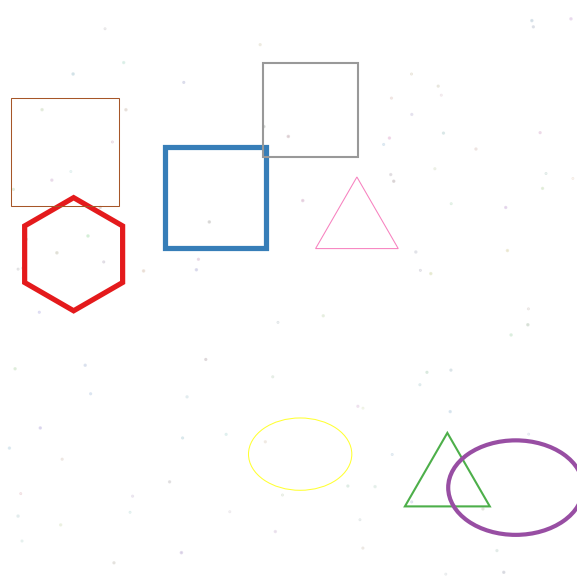[{"shape": "hexagon", "thickness": 2.5, "radius": 0.49, "center": [0.128, 0.559]}, {"shape": "square", "thickness": 2.5, "radius": 0.43, "center": [0.374, 0.657]}, {"shape": "triangle", "thickness": 1, "radius": 0.42, "center": [0.775, 0.165]}, {"shape": "oval", "thickness": 2, "radius": 0.58, "center": [0.893, 0.155]}, {"shape": "oval", "thickness": 0.5, "radius": 0.45, "center": [0.52, 0.213]}, {"shape": "square", "thickness": 0.5, "radius": 0.47, "center": [0.113, 0.736]}, {"shape": "triangle", "thickness": 0.5, "radius": 0.41, "center": [0.618, 0.61]}, {"shape": "square", "thickness": 1, "radius": 0.41, "center": [0.538, 0.809]}]